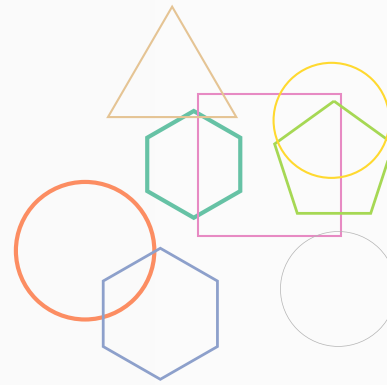[{"shape": "hexagon", "thickness": 3, "radius": 0.69, "center": [0.5, 0.573]}, {"shape": "circle", "thickness": 3, "radius": 0.89, "center": [0.22, 0.349]}, {"shape": "hexagon", "thickness": 2, "radius": 0.85, "center": [0.414, 0.185]}, {"shape": "square", "thickness": 1.5, "radius": 0.92, "center": [0.696, 0.572]}, {"shape": "pentagon", "thickness": 2, "radius": 0.81, "center": [0.862, 0.576]}, {"shape": "circle", "thickness": 1.5, "radius": 0.75, "center": [0.855, 0.687]}, {"shape": "triangle", "thickness": 1.5, "radius": 0.96, "center": [0.444, 0.791]}, {"shape": "circle", "thickness": 0.5, "radius": 0.75, "center": [0.873, 0.249]}]